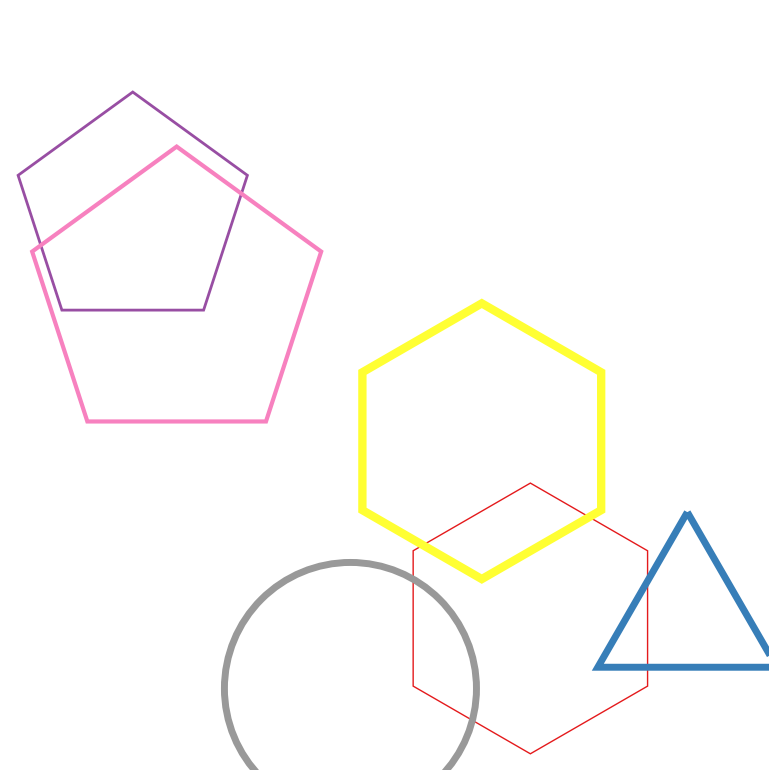[{"shape": "hexagon", "thickness": 0.5, "radius": 0.88, "center": [0.689, 0.197]}, {"shape": "triangle", "thickness": 2.5, "radius": 0.67, "center": [0.893, 0.201]}, {"shape": "pentagon", "thickness": 1, "radius": 0.78, "center": [0.172, 0.724]}, {"shape": "hexagon", "thickness": 3, "radius": 0.9, "center": [0.626, 0.427]}, {"shape": "pentagon", "thickness": 1.5, "radius": 0.99, "center": [0.229, 0.612]}, {"shape": "circle", "thickness": 2.5, "radius": 0.82, "center": [0.455, 0.106]}]